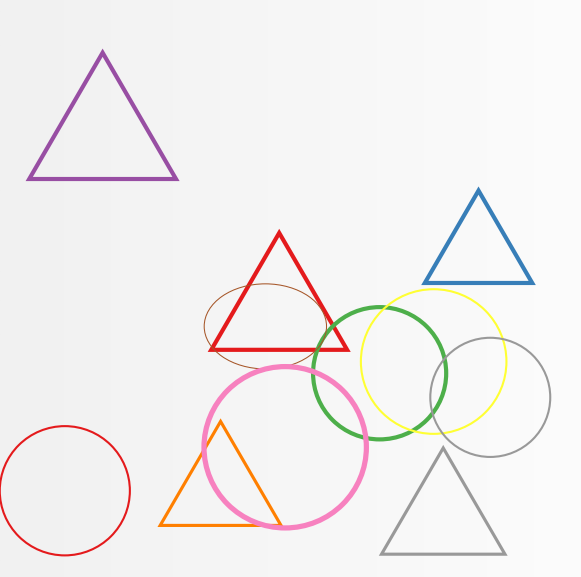[{"shape": "circle", "thickness": 1, "radius": 0.56, "center": [0.112, 0.149]}, {"shape": "triangle", "thickness": 2, "radius": 0.67, "center": [0.48, 0.461]}, {"shape": "triangle", "thickness": 2, "radius": 0.53, "center": [0.823, 0.562]}, {"shape": "circle", "thickness": 2, "radius": 0.57, "center": [0.653, 0.353]}, {"shape": "triangle", "thickness": 2, "radius": 0.73, "center": [0.177, 0.762]}, {"shape": "triangle", "thickness": 1.5, "radius": 0.6, "center": [0.38, 0.149]}, {"shape": "circle", "thickness": 1, "radius": 0.63, "center": [0.746, 0.373]}, {"shape": "oval", "thickness": 0.5, "radius": 0.53, "center": [0.457, 0.434]}, {"shape": "circle", "thickness": 2.5, "radius": 0.7, "center": [0.491, 0.225]}, {"shape": "triangle", "thickness": 1.5, "radius": 0.61, "center": [0.763, 0.101]}, {"shape": "circle", "thickness": 1, "radius": 0.52, "center": [0.843, 0.311]}]